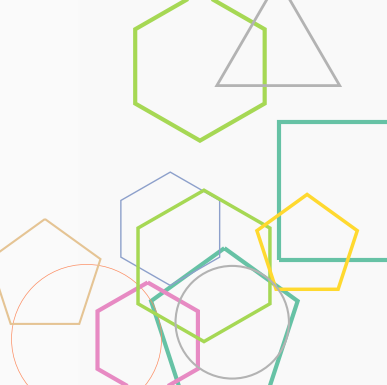[{"shape": "pentagon", "thickness": 3, "radius": 0.99, "center": [0.579, 0.157]}, {"shape": "square", "thickness": 3, "radius": 0.9, "center": [0.899, 0.505]}, {"shape": "circle", "thickness": 0.5, "radius": 0.97, "center": [0.223, 0.12]}, {"shape": "hexagon", "thickness": 1, "radius": 0.74, "center": [0.439, 0.406]}, {"shape": "hexagon", "thickness": 3, "radius": 0.75, "center": [0.381, 0.117]}, {"shape": "hexagon", "thickness": 3, "radius": 0.96, "center": [0.516, 0.828]}, {"shape": "hexagon", "thickness": 2.5, "radius": 0.98, "center": [0.526, 0.309]}, {"shape": "pentagon", "thickness": 2.5, "radius": 0.68, "center": [0.792, 0.359]}, {"shape": "pentagon", "thickness": 1.5, "radius": 0.75, "center": [0.116, 0.281]}, {"shape": "circle", "thickness": 1.5, "radius": 0.73, "center": [0.599, 0.163]}, {"shape": "triangle", "thickness": 2, "radius": 0.92, "center": [0.718, 0.869]}]